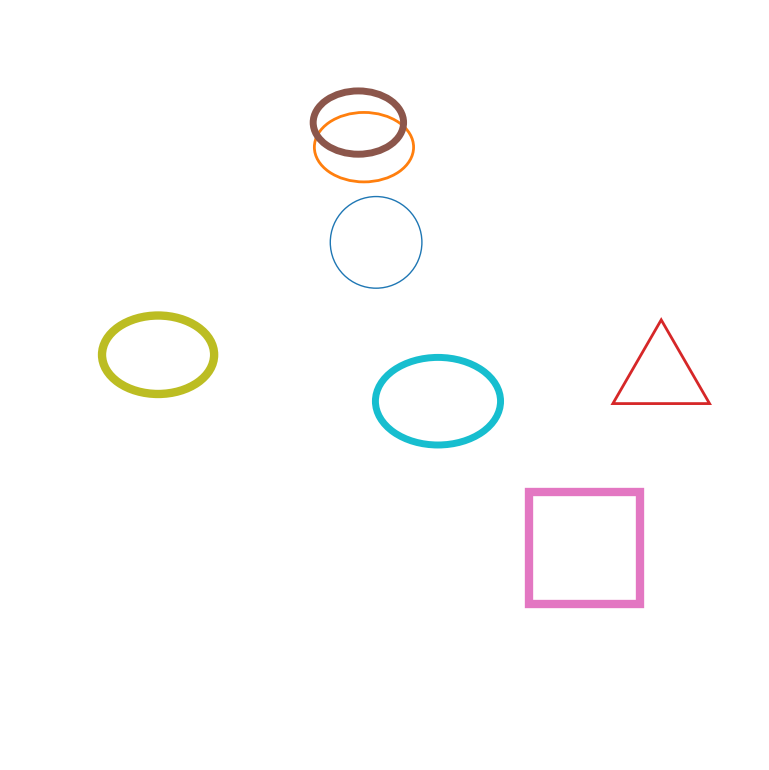[{"shape": "circle", "thickness": 0.5, "radius": 0.3, "center": [0.488, 0.685]}, {"shape": "oval", "thickness": 1, "radius": 0.32, "center": [0.473, 0.809]}, {"shape": "triangle", "thickness": 1, "radius": 0.36, "center": [0.859, 0.512]}, {"shape": "oval", "thickness": 2.5, "radius": 0.29, "center": [0.465, 0.841]}, {"shape": "square", "thickness": 3, "radius": 0.36, "center": [0.759, 0.288]}, {"shape": "oval", "thickness": 3, "radius": 0.36, "center": [0.205, 0.539]}, {"shape": "oval", "thickness": 2.5, "radius": 0.41, "center": [0.569, 0.479]}]